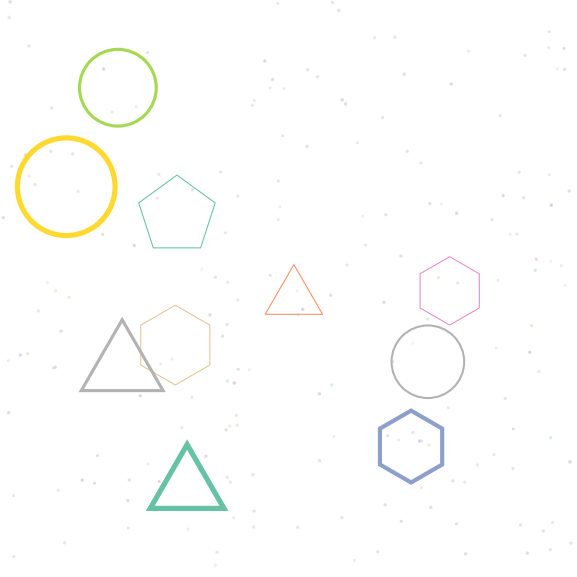[{"shape": "pentagon", "thickness": 0.5, "radius": 0.35, "center": [0.306, 0.626]}, {"shape": "triangle", "thickness": 2.5, "radius": 0.37, "center": [0.324, 0.156]}, {"shape": "triangle", "thickness": 0.5, "radius": 0.29, "center": [0.509, 0.484]}, {"shape": "hexagon", "thickness": 2, "radius": 0.31, "center": [0.712, 0.226]}, {"shape": "hexagon", "thickness": 0.5, "radius": 0.3, "center": [0.779, 0.495]}, {"shape": "circle", "thickness": 1.5, "radius": 0.33, "center": [0.204, 0.847]}, {"shape": "circle", "thickness": 2.5, "radius": 0.42, "center": [0.115, 0.676]}, {"shape": "hexagon", "thickness": 0.5, "radius": 0.35, "center": [0.304, 0.402]}, {"shape": "triangle", "thickness": 1.5, "radius": 0.41, "center": [0.212, 0.364]}, {"shape": "circle", "thickness": 1, "radius": 0.31, "center": [0.741, 0.373]}]